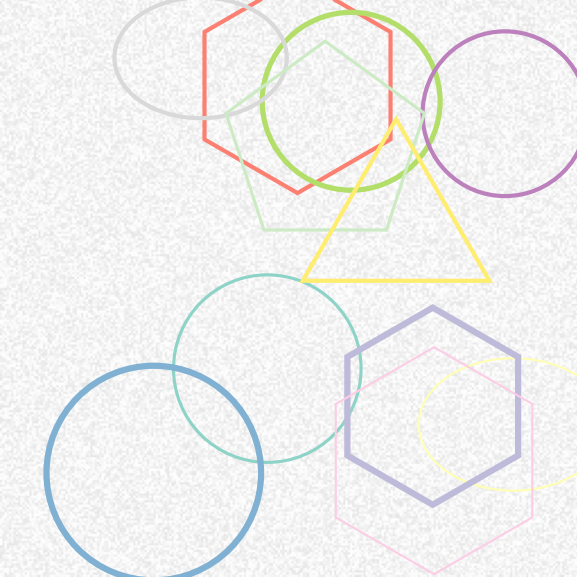[{"shape": "circle", "thickness": 1.5, "radius": 0.81, "center": [0.463, 0.361]}, {"shape": "oval", "thickness": 1, "radius": 0.82, "center": [0.889, 0.264]}, {"shape": "hexagon", "thickness": 3, "radius": 0.85, "center": [0.749, 0.296]}, {"shape": "hexagon", "thickness": 2, "radius": 0.93, "center": [0.515, 0.851]}, {"shape": "circle", "thickness": 3, "radius": 0.93, "center": [0.266, 0.18]}, {"shape": "circle", "thickness": 2.5, "radius": 0.77, "center": [0.608, 0.824]}, {"shape": "hexagon", "thickness": 1, "radius": 0.98, "center": [0.752, 0.201]}, {"shape": "oval", "thickness": 2, "radius": 0.75, "center": [0.347, 0.899]}, {"shape": "circle", "thickness": 2, "radius": 0.71, "center": [0.874, 0.802]}, {"shape": "pentagon", "thickness": 1.5, "radius": 0.9, "center": [0.563, 0.747]}, {"shape": "triangle", "thickness": 2, "radius": 0.93, "center": [0.686, 0.606]}]